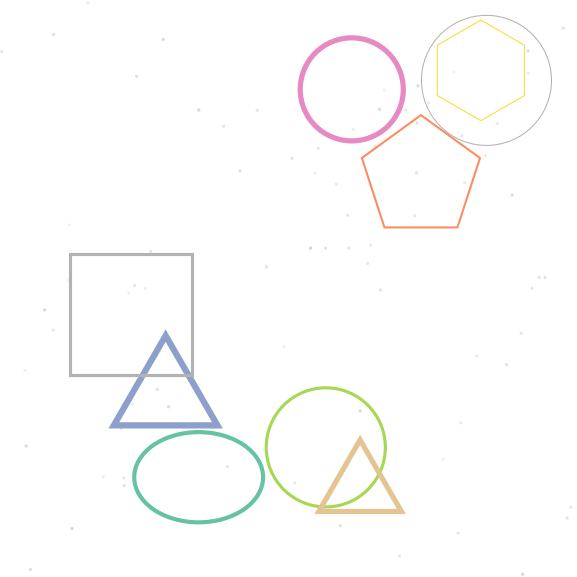[{"shape": "oval", "thickness": 2, "radius": 0.56, "center": [0.344, 0.173]}, {"shape": "pentagon", "thickness": 1, "radius": 0.54, "center": [0.729, 0.692]}, {"shape": "triangle", "thickness": 3, "radius": 0.52, "center": [0.287, 0.314]}, {"shape": "circle", "thickness": 2.5, "radius": 0.45, "center": [0.609, 0.844]}, {"shape": "circle", "thickness": 1.5, "radius": 0.52, "center": [0.564, 0.224]}, {"shape": "hexagon", "thickness": 0.5, "radius": 0.44, "center": [0.833, 0.877]}, {"shape": "triangle", "thickness": 2.5, "radius": 0.41, "center": [0.624, 0.155]}, {"shape": "circle", "thickness": 0.5, "radius": 0.56, "center": [0.842, 0.86]}, {"shape": "square", "thickness": 1.5, "radius": 0.53, "center": [0.227, 0.455]}]